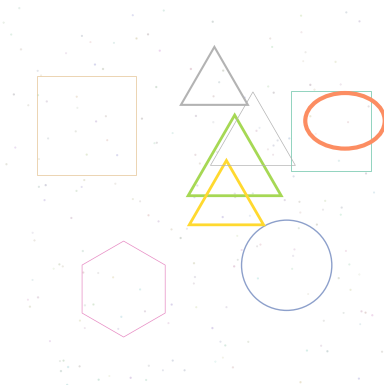[{"shape": "square", "thickness": 0.5, "radius": 0.52, "center": [0.859, 0.659]}, {"shape": "oval", "thickness": 3, "radius": 0.52, "center": [0.896, 0.686]}, {"shape": "circle", "thickness": 1, "radius": 0.59, "center": [0.745, 0.311]}, {"shape": "hexagon", "thickness": 0.5, "radius": 0.62, "center": [0.321, 0.249]}, {"shape": "triangle", "thickness": 2, "radius": 0.7, "center": [0.61, 0.561]}, {"shape": "triangle", "thickness": 2, "radius": 0.56, "center": [0.588, 0.472]}, {"shape": "square", "thickness": 0.5, "radius": 0.65, "center": [0.225, 0.675]}, {"shape": "triangle", "thickness": 1.5, "radius": 0.5, "center": [0.557, 0.778]}, {"shape": "triangle", "thickness": 0.5, "radius": 0.64, "center": [0.657, 0.634]}]